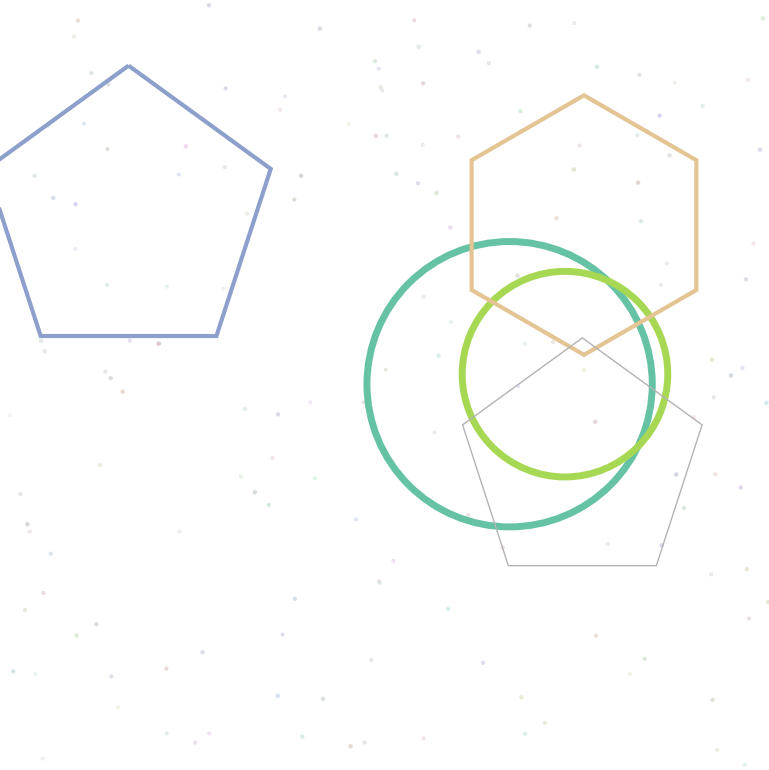[{"shape": "circle", "thickness": 2.5, "radius": 0.93, "center": [0.662, 0.501]}, {"shape": "pentagon", "thickness": 1.5, "radius": 0.97, "center": [0.167, 0.721]}, {"shape": "circle", "thickness": 2.5, "radius": 0.67, "center": [0.734, 0.514]}, {"shape": "hexagon", "thickness": 1.5, "radius": 0.84, "center": [0.758, 0.708]}, {"shape": "pentagon", "thickness": 0.5, "radius": 0.82, "center": [0.756, 0.398]}]